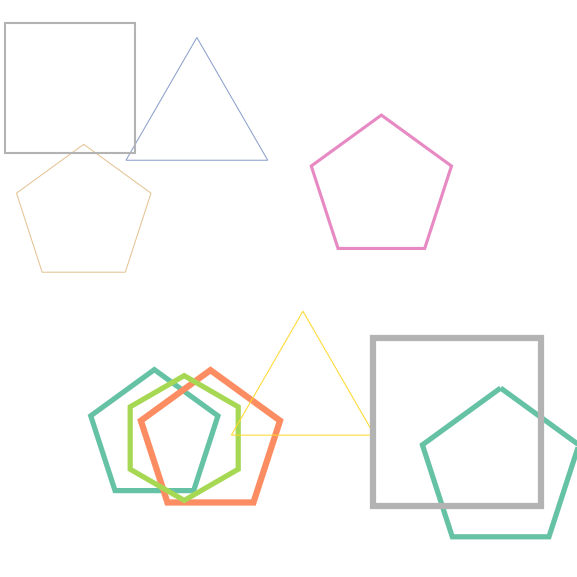[{"shape": "pentagon", "thickness": 2.5, "radius": 0.58, "center": [0.267, 0.243]}, {"shape": "pentagon", "thickness": 2.5, "radius": 0.71, "center": [0.867, 0.185]}, {"shape": "pentagon", "thickness": 3, "radius": 0.63, "center": [0.364, 0.232]}, {"shape": "triangle", "thickness": 0.5, "radius": 0.71, "center": [0.341, 0.793]}, {"shape": "pentagon", "thickness": 1.5, "radius": 0.64, "center": [0.66, 0.672]}, {"shape": "hexagon", "thickness": 2.5, "radius": 0.54, "center": [0.319, 0.241]}, {"shape": "triangle", "thickness": 0.5, "radius": 0.72, "center": [0.525, 0.317]}, {"shape": "pentagon", "thickness": 0.5, "radius": 0.61, "center": [0.145, 0.627]}, {"shape": "square", "thickness": 3, "radius": 0.73, "center": [0.791, 0.268]}, {"shape": "square", "thickness": 1, "radius": 0.56, "center": [0.121, 0.847]}]